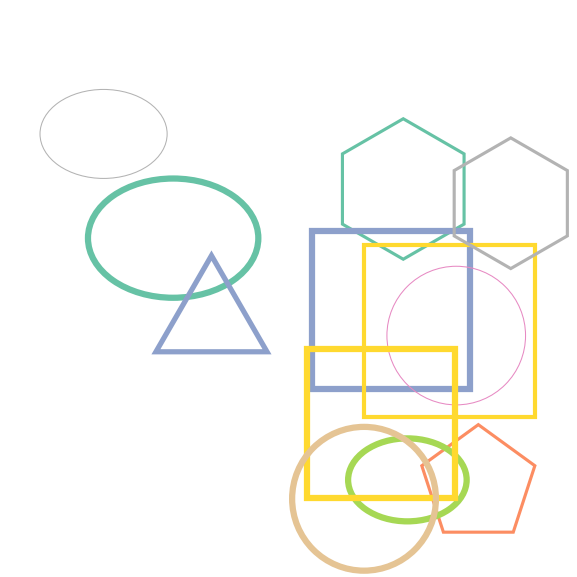[{"shape": "hexagon", "thickness": 1.5, "radius": 0.61, "center": [0.698, 0.672]}, {"shape": "oval", "thickness": 3, "radius": 0.74, "center": [0.3, 0.587]}, {"shape": "pentagon", "thickness": 1.5, "radius": 0.51, "center": [0.828, 0.161]}, {"shape": "square", "thickness": 3, "radius": 0.69, "center": [0.677, 0.463]}, {"shape": "triangle", "thickness": 2.5, "radius": 0.56, "center": [0.366, 0.446]}, {"shape": "circle", "thickness": 0.5, "radius": 0.6, "center": [0.79, 0.418]}, {"shape": "oval", "thickness": 3, "radius": 0.51, "center": [0.705, 0.168]}, {"shape": "square", "thickness": 2, "radius": 0.74, "center": [0.778, 0.426]}, {"shape": "square", "thickness": 3, "radius": 0.64, "center": [0.659, 0.266]}, {"shape": "circle", "thickness": 3, "radius": 0.62, "center": [0.63, 0.135]}, {"shape": "oval", "thickness": 0.5, "radius": 0.55, "center": [0.179, 0.767]}, {"shape": "hexagon", "thickness": 1.5, "radius": 0.57, "center": [0.884, 0.647]}]